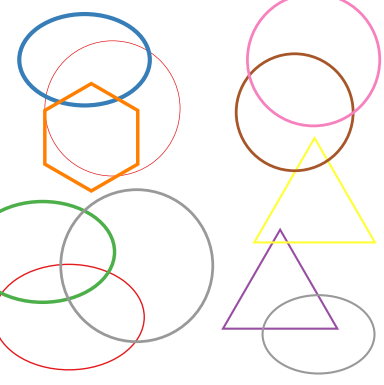[{"shape": "circle", "thickness": 0.5, "radius": 0.88, "center": [0.292, 0.718]}, {"shape": "oval", "thickness": 1, "radius": 0.98, "center": [0.179, 0.176]}, {"shape": "oval", "thickness": 3, "radius": 0.85, "center": [0.22, 0.845]}, {"shape": "oval", "thickness": 2.5, "radius": 0.93, "center": [0.111, 0.346]}, {"shape": "triangle", "thickness": 1.5, "radius": 0.86, "center": [0.728, 0.232]}, {"shape": "hexagon", "thickness": 2.5, "radius": 0.7, "center": [0.237, 0.643]}, {"shape": "triangle", "thickness": 1.5, "radius": 0.9, "center": [0.817, 0.461]}, {"shape": "circle", "thickness": 2, "radius": 0.76, "center": [0.765, 0.708]}, {"shape": "circle", "thickness": 2, "radius": 0.86, "center": [0.815, 0.845]}, {"shape": "oval", "thickness": 1.5, "radius": 0.73, "center": [0.827, 0.132]}, {"shape": "circle", "thickness": 2, "radius": 0.99, "center": [0.355, 0.31]}]